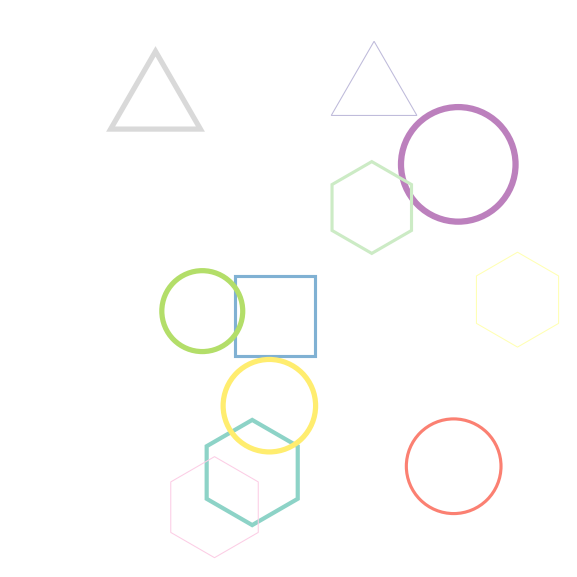[{"shape": "hexagon", "thickness": 2, "radius": 0.46, "center": [0.437, 0.181]}, {"shape": "hexagon", "thickness": 0.5, "radius": 0.41, "center": [0.896, 0.48]}, {"shape": "triangle", "thickness": 0.5, "radius": 0.43, "center": [0.648, 0.842]}, {"shape": "circle", "thickness": 1.5, "radius": 0.41, "center": [0.786, 0.192]}, {"shape": "square", "thickness": 1.5, "radius": 0.34, "center": [0.476, 0.452]}, {"shape": "circle", "thickness": 2.5, "radius": 0.35, "center": [0.35, 0.46]}, {"shape": "hexagon", "thickness": 0.5, "radius": 0.44, "center": [0.371, 0.121]}, {"shape": "triangle", "thickness": 2.5, "radius": 0.45, "center": [0.269, 0.82]}, {"shape": "circle", "thickness": 3, "radius": 0.5, "center": [0.794, 0.715]}, {"shape": "hexagon", "thickness": 1.5, "radius": 0.4, "center": [0.644, 0.64]}, {"shape": "circle", "thickness": 2.5, "radius": 0.4, "center": [0.466, 0.297]}]